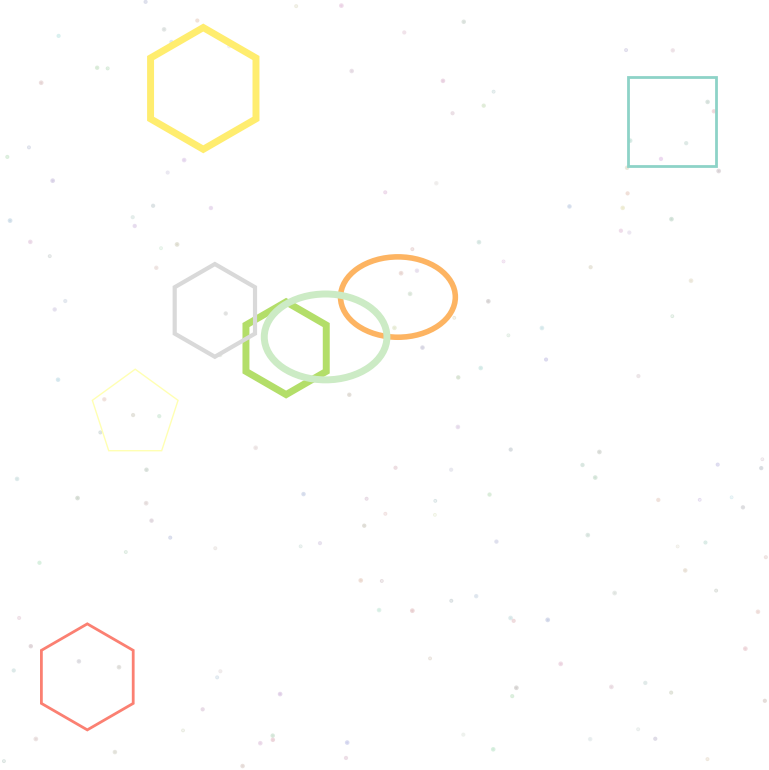[{"shape": "square", "thickness": 1, "radius": 0.29, "center": [0.873, 0.842]}, {"shape": "pentagon", "thickness": 0.5, "radius": 0.29, "center": [0.176, 0.462]}, {"shape": "hexagon", "thickness": 1, "radius": 0.34, "center": [0.113, 0.121]}, {"shape": "oval", "thickness": 2, "radius": 0.37, "center": [0.517, 0.614]}, {"shape": "hexagon", "thickness": 2.5, "radius": 0.3, "center": [0.372, 0.548]}, {"shape": "hexagon", "thickness": 1.5, "radius": 0.3, "center": [0.279, 0.597]}, {"shape": "oval", "thickness": 2.5, "radius": 0.4, "center": [0.423, 0.562]}, {"shape": "hexagon", "thickness": 2.5, "radius": 0.4, "center": [0.264, 0.885]}]